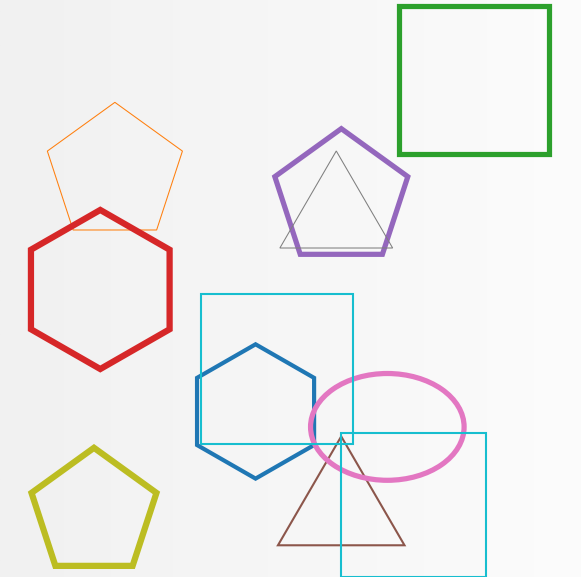[{"shape": "hexagon", "thickness": 2, "radius": 0.58, "center": [0.44, 0.287]}, {"shape": "pentagon", "thickness": 0.5, "radius": 0.61, "center": [0.198, 0.7]}, {"shape": "square", "thickness": 2.5, "radius": 0.64, "center": [0.815, 0.861]}, {"shape": "hexagon", "thickness": 3, "radius": 0.69, "center": [0.173, 0.498]}, {"shape": "pentagon", "thickness": 2.5, "radius": 0.6, "center": [0.587, 0.656]}, {"shape": "triangle", "thickness": 1, "radius": 0.63, "center": [0.587, 0.118]}, {"shape": "oval", "thickness": 2.5, "radius": 0.66, "center": [0.666, 0.26]}, {"shape": "triangle", "thickness": 0.5, "radius": 0.56, "center": [0.579, 0.626]}, {"shape": "pentagon", "thickness": 3, "radius": 0.57, "center": [0.162, 0.111]}, {"shape": "square", "thickness": 1, "radius": 0.62, "center": [0.712, 0.124]}, {"shape": "square", "thickness": 1, "radius": 0.65, "center": [0.476, 0.36]}]